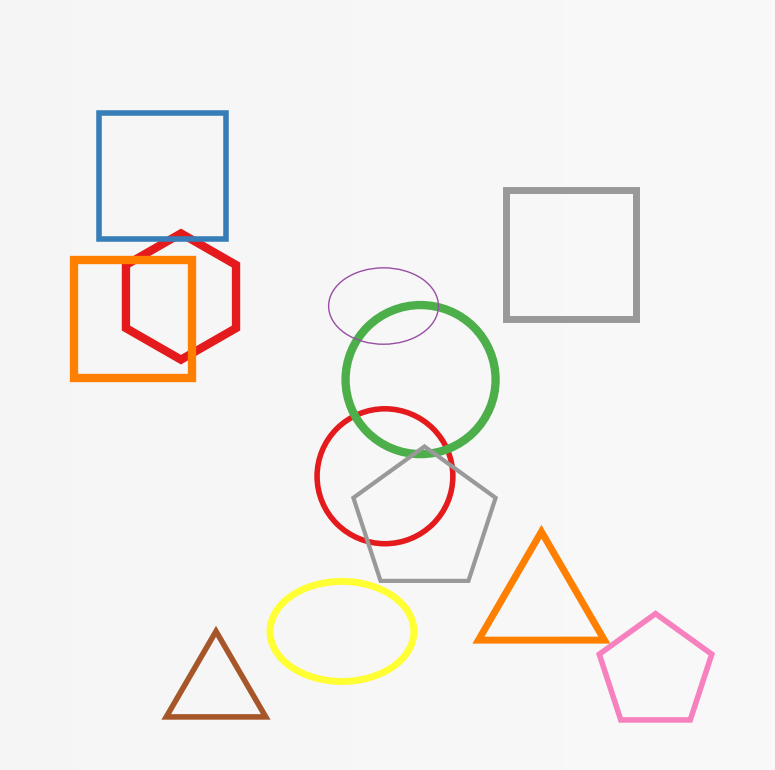[{"shape": "hexagon", "thickness": 3, "radius": 0.41, "center": [0.234, 0.615]}, {"shape": "circle", "thickness": 2, "radius": 0.44, "center": [0.497, 0.381]}, {"shape": "square", "thickness": 2, "radius": 0.41, "center": [0.21, 0.771]}, {"shape": "circle", "thickness": 3, "radius": 0.48, "center": [0.543, 0.507]}, {"shape": "oval", "thickness": 0.5, "radius": 0.35, "center": [0.495, 0.603]}, {"shape": "square", "thickness": 3, "radius": 0.38, "center": [0.172, 0.586]}, {"shape": "triangle", "thickness": 2.5, "radius": 0.47, "center": [0.699, 0.216]}, {"shape": "oval", "thickness": 2.5, "radius": 0.46, "center": [0.441, 0.18]}, {"shape": "triangle", "thickness": 2, "radius": 0.37, "center": [0.279, 0.106]}, {"shape": "pentagon", "thickness": 2, "radius": 0.38, "center": [0.846, 0.127]}, {"shape": "square", "thickness": 2.5, "radius": 0.42, "center": [0.737, 0.67]}, {"shape": "pentagon", "thickness": 1.5, "radius": 0.48, "center": [0.548, 0.324]}]